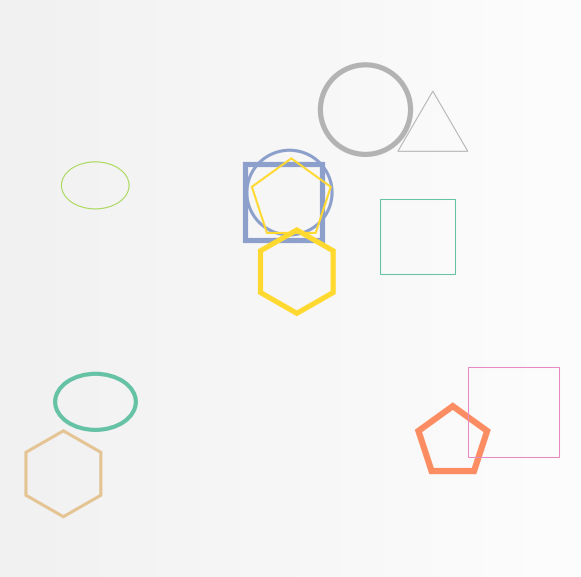[{"shape": "square", "thickness": 0.5, "radius": 0.32, "center": [0.718, 0.59]}, {"shape": "oval", "thickness": 2, "radius": 0.35, "center": [0.164, 0.303]}, {"shape": "pentagon", "thickness": 3, "radius": 0.31, "center": [0.779, 0.234]}, {"shape": "circle", "thickness": 1.5, "radius": 0.37, "center": [0.498, 0.666]}, {"shape": "square", "thickness": 2.5, "radius": 0.33, "center": [0.488, 0.649]}, {"shape": "square", "thickness": 0.5, "radius": 0.39, "center": [0.883, 0.286]}, {"shape": "oval", "thickness": 0.5, "radius": 0.29, "center": [0.164, 0.678]}, {"shape": "pentagon", "thickness": 1, "radius": 0.36, "center": [0.501, 0.654]}, {"shape": "hexagon", "thickness": 2.5, "radius": 0.36, "center": [0.511, 0.529]}, {"shape": "hexagon", "thickness": 1.5, "radius": 0.37, "center": [0.109, 0.179]}, {"shape": "triangle", "thickness": 0.5, "radius": 0.35, "center": [0.745, 0.772]}, {"shape": "circle", "thickness": 2.5, "radius": 0.39, "center": [0.629, 0.809]}]